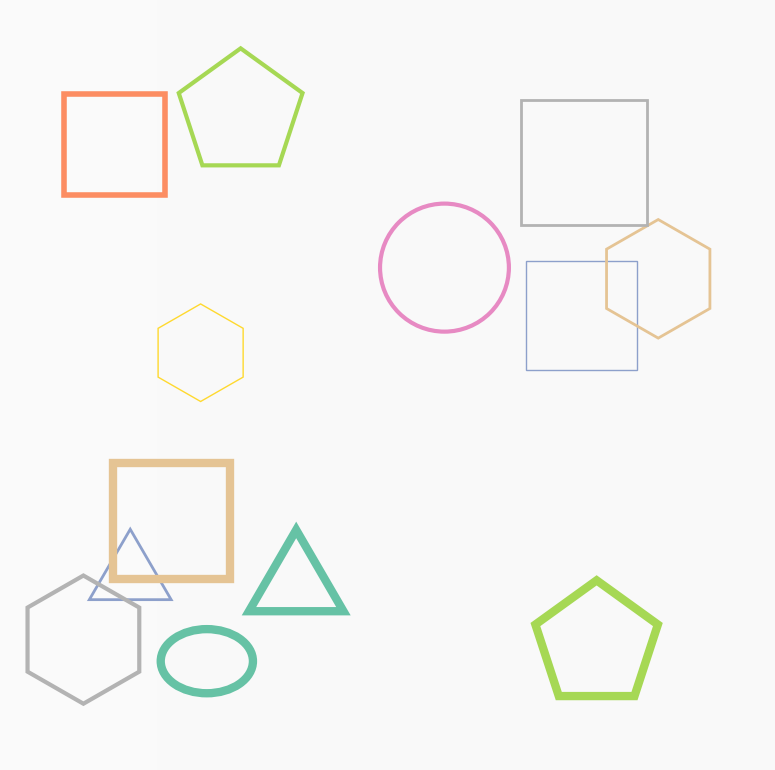[{"shape": "oval", "thickness": 3, "radius": 0.3, "center": [0.267, 0.141]}, {"shape": "triangle", "thickness": 3, "radius": 0.35, "center": [0.382, 0.241]}, {"shape": "square", "thickness": 2, "radius": 0.33, "center": [0.147, 0.813]}, {"shape": "square", "thickness": 0.5, "radius": 0.36, "center": [0.75, 0.59]}, {"shape": "triangle", "thickness": 1, "radius": 0.3, "center": [0.168, 0.252]}, {"shape": "circle", "thickness": 1.5, "radius": 0.42, "center": [0.574, 0.652]}, {"shape": "pentagon", "thickness": 3, "radius": 0.42, "center": [0.77, 0.163]}, {"shape": "pentagon", "thickness": 1.5, "radius": 0.42, "center": [0.311, 0.853]}, {"shape": "hexagon", "thickness": 0.5, "radius": 0.32, "center": [0.259, 0.542]}, {"shape": "hexagon", "thickness": 1, "radius": 0.39, "center": [0.849, 0.638]}, {"shape": "square", "thickness": 3, "radius": 0.38, "center": [0.221, 0.323]}, {"shape": "hexagon", "thickness": 1.5, "radius": 0.42, "center": [0.108, 0.169]}, {"shape": "square", "thickness": 1, "radius": 0.4, "center": [0.754, 0.789]}]